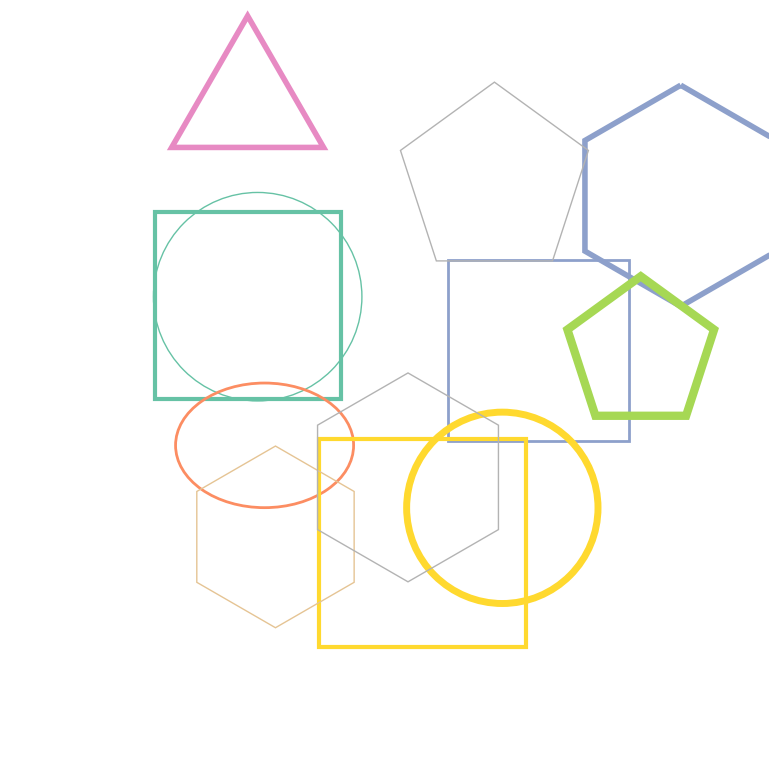[{"shape": "circle", "thickness": 0.5, "radius": 0.68, "center": [0.335, 0.615]}, {"shape": "square", "thickness": 1.5, "radius": 0.61, "center": [0.322, 0.603]}, {"shape": "oval", "thickness": 1, "radius": 0.58, "center": [0.344, 0.422]}, {"shape": "hexagon", "thickness": 2, "radius": 0.72, "center": [0.884, 0.746]}, {"shape": "square", "thickness": 1, "radius": 0.59, "center": [0.699, 0.545]}, {"shape": "triangle", "thickness": 2, "radius": 0.57, "center": [0.322, 0.865]}, {"shape": "pentagon", "thickness": 3, "radius": 0.5, "center": [0.832, 0.541]}, {"shape": "square", "thickness": 1.5, "radius": 0.67, "center": [0.549, 0.295]}, {"shape": "circle", "thickness": 2.5, "radius": 0.62, "center": [0.652, 0.34]}, {"shape": "hexagon", "thickness": 0.5, "radius": 0.59, "center": [0.358, 0.303]}, {"shape": "hexagon", "thickness": 0.5, "radius": 0.68, "center": [0.53, 0.38]}, {"shape": "pentagon", "thickness": 0.5, "radius": 0.64, "center": [0.642, 0.765]}]